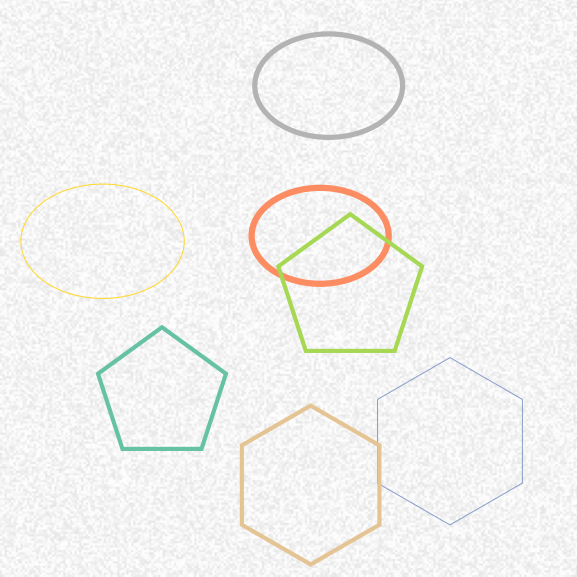[{"shape": "pentagon", "thickness": 2, "radius": 0.58, "center": [0.281, 0.316]}, {"shape": "oval", "thickness": 3, "radius": 0.59, "center": [0.554, 0.591]}, {"shape": "hexagon", "thickness": 0.5, "radius": 0.72, "center": [0.779, 0.235]}, {"shape": "pentagon", "thickness": 2, "radius": 0.65, "center": [0.606, 0.497]}, {"shape": "oval", "thickness": 0.5, "radius": 0.71, "center": [0.178, 0.581]}, {"shape": "hexagon", "thickness": 2, "radius": 0.69, "center": [0.538, 0.159]}, {"shape": "oval", "thickness": 2.5, "radius": 0.64, "center": [0.569, 0.851]}]